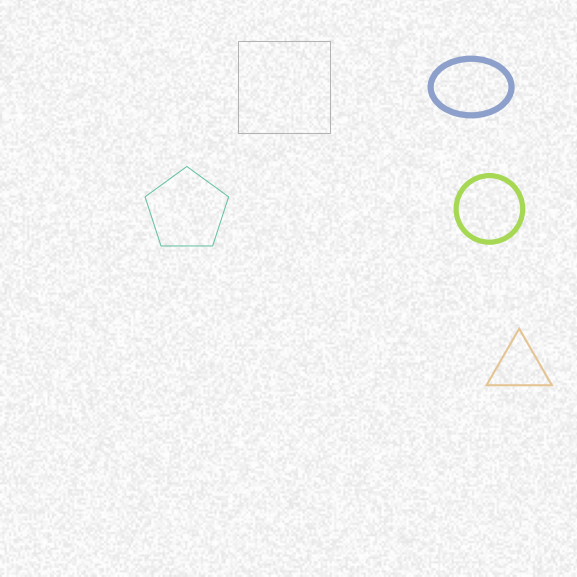[{"shape": "pentagon", "thickness": 0.5, "radius": 0.38, "center": [0.324, 0.635]}, {"shape": "oval", "thickness": 3, "radius": 0.35, "center": [0.816, 0.848]}, {"shape": "circle", "thickness": 2.5, "radius": 0.29, "center": [0.847, 0.637]}, {"shape": "triangle", "thickness": 1, "radius": 0.33, "center": [0.899, 0.365]}, {"shape": "square", "thickness": 0.5, "radius": 0.4, "center": [0.491, 0.849]}]